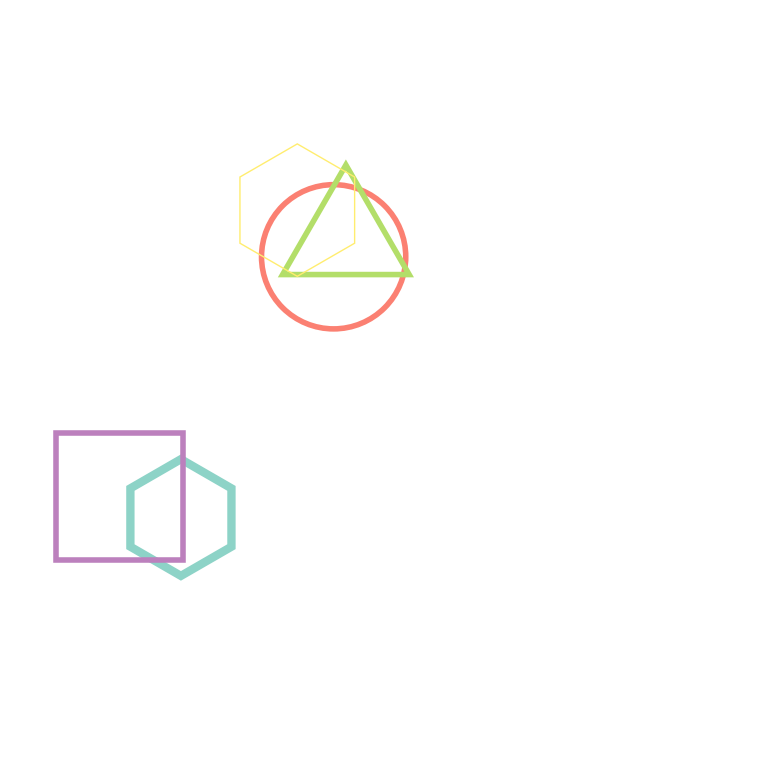[{"shape": "hexagon", "thickness": 3, "radius": 0.38, "center": [0.235, 0.328]}, {"shape": "circle", "thickness": 2, "radius": 0.47, "center": [0.433, 0.667]}, {"shape": "triangle", "thickness": 2, "radius": 0.47, "center": [0.449, 0.691]}, {"shape": "square", "thickness": 2, "radius": 0.41, "center": [0.155, 0.356]}, {"shape": "hexagon", "thickness": 0.5, "radius": 0.43, "center": [0.386, 0.727]}]